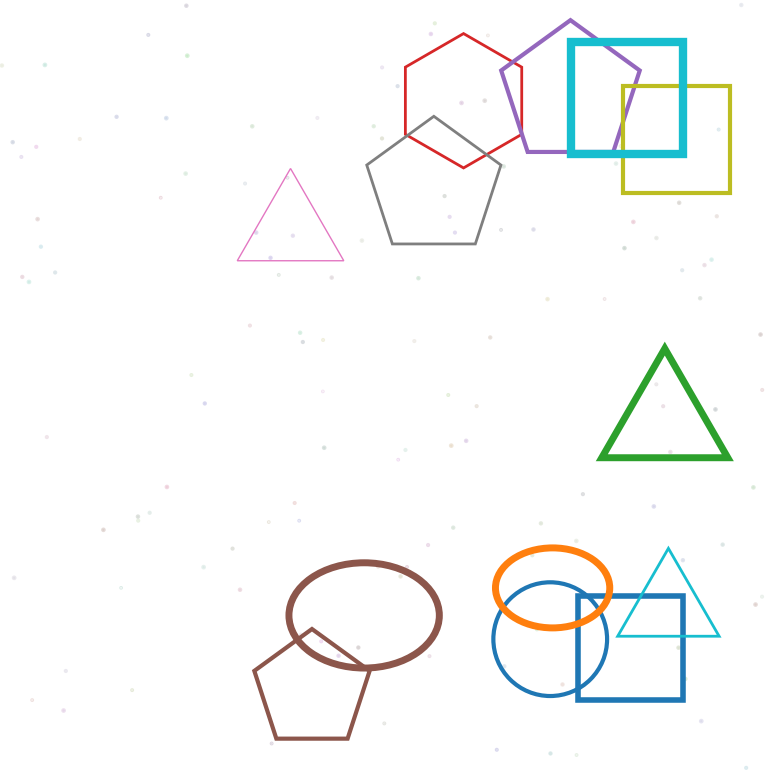[{"shape": "circle", "thickness": 1.5, "radius": 0.37, "center": [0.715, 0.17]}, {"shape": "square", "thickness": 2, "radius": 0.34, "center": [0.819, 0.158]}, {"shape": "oval", "thickness": 2.5, "radius": 0.37, "center": [0.718, 0.236]}, {"shape": "triangle", "thickness": 2.5, "radius": 0.47, "center": [0.863, 0.453]}, {"shape": "hexagon", "thickness": 1, "radius": 0.44, "center": [0.602, 0.869]}, {"shape": "pentagon", "thickness": 1.5, "radius": 0.47, "center": [0.741, 0.879]}, {"shape": "oval", "thickness": 2.5, "radius": 0.49, "center": [0.473, 0.201]}, {"shape": "pentagon", "thickness": 1.5, "radius": 0.39, "center": [0.405, 0.104]}, {"shape": "triangle", "thickness": 0.5, "radius": 0.4, "center": [0.377, 0.701]}, {"shape": "pentagon", "thickness": 1, "radius": 0.46, "center": [0.563, 0.757]}, {"shape": "square", "thickness": 1.5, "radius": 0.35, "center": [0.878, 0.819]}, {"shape": "triangle", "thickness": 1, "radius": 0.38, "center": [0.868, 0.212]}, {"shape": "square", "thickness": 3, "radius": 0.36, "center": [0.814, 0.873]}]